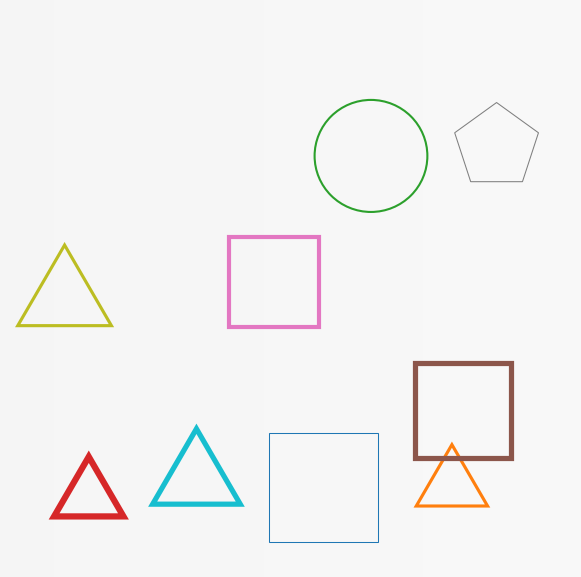[{"shape": "square", "thickness": 0.5, "radius": 0.47, "center": [0.557, 0.155]}, {"shape": "triangle", "thickness": 1.5, "radius": 0.35, "center": [0.777, 0.158]}, {"shape": "circle", "thickness": 1, "radius": 0.49, "center": [0.638, 0.729]}, {"shape": "triangle", "thickness": 3, "radius": 0.34, "center": [0.153, 0.139]}, {"shape": "square", "thickness": 2.5, "radius": 0.41, "center": [0.796, 0.289]}, {"shape": "square", "thickness": 2, "radius": 0.39, "center": [0.472, 0.511]}, {"shape": "pentagon", "thickness": 0.5, "radius": 0.38, "center": [0.854, 0.746]}, {"shape": "triangle", "thickness": 1.5, "radius": 0.47, "center": [0.111, 0.482]}, {"shape": "triangle", "thickness": 2.5, "radius": 0.44, "center": [0.338, 0.17]}]